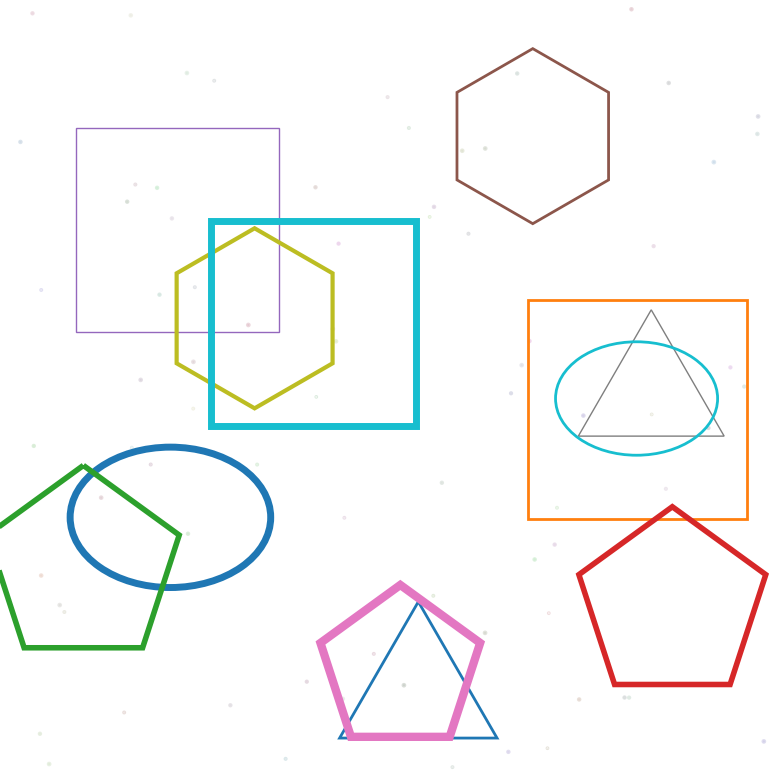[{"shape": "triangle", "thickness": 1, "radius": 0.59, "center": [0.543, 0.1]}, {"shape": "oval", "thickness": 2.5, "radius": 0.65, "center": [0.221, 0.328]}, {"shape": "square", "thickness": 1, "radius": 0.71, "center": [0.827, 0.468]}, {"shape": "pentagon", "thickness": 2, "radius": 0.65, "center": [0.108, 0.265]}, {"shape": "pentagon", "thickness": 2, "radius": 0.64, "center": [0.873, 0.214]}, {"shape": "square", "thickness": 0.5, "radius": 0.66, "center": [0.231, 0.701]}, {"shape": "hexagon", "thickness": 1, "radius": 0.57, "center": [0.692, 0.823]}, {"shape": "pentagon", "thickness": 3, "radius": 0.55, "center": [0.52, 0.131]}, {"shape": "triangle", "thickness": 0.5, "radius": 0.55, "center": [0.846, 0.488]}, {"shape": "hexagon", "thickness": 1.5, "radius": 0.58, "center": [0.331, 0.587]}, {"shape": "oval", "thickness": 1, "radius": 0.53, "center": [0.827, 0.482]}, {"shape": "square", "thickness": 2.5, "radius": 0.66, "center": [0.407, 0.58]}]